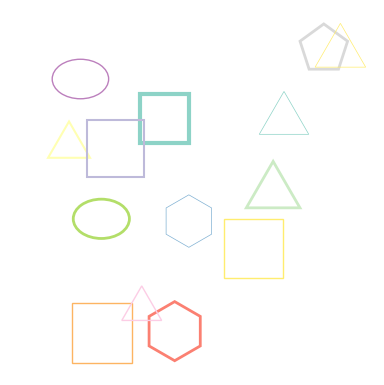[{"shape": "triangle", "thickness": 0.5, "radius": 0.37, "center": [0.738, 0.688]}, {"shape": "square", "thickness": 3, "radius": 0.32, "center": [0.427, 0.693]}, {"shape": "triangle", "thickness": 1.5, "radius": 0.31, "center": [0.179, 0.622]}, {"shape": "square", "thickness": 1.5, "radius": 0.37, "center": [0.3, 0.615]}, {"shape": "hexagon", "thickness": 2, "radius": 0.38, "center": [0.454, 0.14]}, {"shape": "hexagon", "thickness": 0.5, "radius": 0.34, "center": [0.491, 0.426]}, {"shape": "square", "thickness": 1, "radius": 0.39, "center": [0.264, 0.135]}, {"shape": "oval", "thickness": 2, "radius": 0.36, "center": [0.263, 0.432]}, {"shape": "triangle", "thickness": 1, "radius": 0.3, "center": [0.368, 0.198]}, {"shape": "pentagon", "thickness": 2, "radius": 0.32, "center": [0.841, 0.873]}, {"shape": "oval", "thickness": 1, "radius": 0.37, "center": [0.209, 0.795]}, {"shape": "triangle", "thickness": 2, "radius": 0.4, "center": [0.709, 0.5]}, {"shape": "triangle", "thickness": 0.5, "radius": 0.38, "center": [0.884, 0.864]}, {"shape": "square", "thickness": 1, "radius": 0.38, "center": [0.659, 0.355]}]